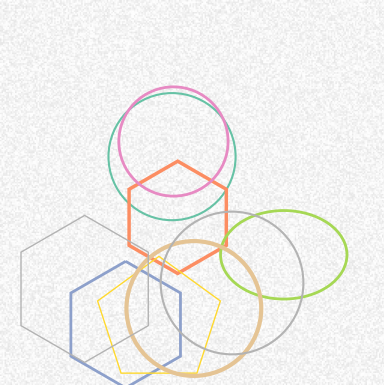[{"shape": "circle", "thickness": 1.5, "radius": 0.83, "center": [0.447, 0.593]}, {"shape": "hexagon", "thickness": 2.5, "radius": 0.73, "center": [0.462, 0.436]}, {"shape": "hexagon", "thickness": 2, "radius": 0.82, "center": [0.326, 0.157]}, {"shape": "circle", "thickness": 2, "radius": 0.71, "center": [0.451, 0.633]}, {"shape": "oval", "thickness": 2, "radius": 0.82, "center": [0.737, 0.338]}, {"shape": "pentagon", "thickness": 1, "radius": 0.84, "center": [0.413, 0.166]}, {"shape": "circle", "thickness": 3, "radius": 0.88, "center": [0.503, 0.199]}, {"shape": "circle", "thickness": 1.5, "radius": 0.93, "center": [0.603, 0.265]}, {"shape": "hexagon", "thickness": 1, "radius": 0.95, "center": [0.22, 0.25]}]